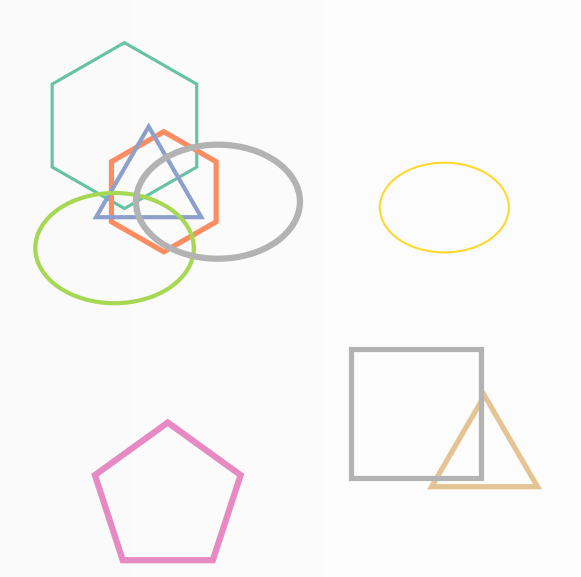[{"shape": "hexagon", "thickness": 1.5, "radius": 0.72, "center": [0.214, 0.782]}, {"shape": "hexagon", "thickness": 2.5, "radius": 0.52, "center": [0.282, 0.667]}, {"shape": "triangle", "thickness": 2, "radius": 0.52, "center": [0.256, 0.675]}, {"shape": "pentagon", "thickness": 3, "radius": 0.66, "center": [0.289, 0.136]}, {"shape": "oval", "thickness": 2, "radius": 0.68, "center": [0.197, 0.57]}, {"shape": "oval", "thickness": 1, "radius": 0.56, "center": [0.764, 0.64]}, {"shape": "triangle", "thickness": 2.5, "radius": 0.53, "center": [0.834, 0.209]}, {"shape": "oval", "thickness": 3, "radius": 0.71, "center": [0.375, 0.65]}, {"shape": "square", "thickness": 2.5, "radius": 0.56, "center": [0.716, 0.283]}]